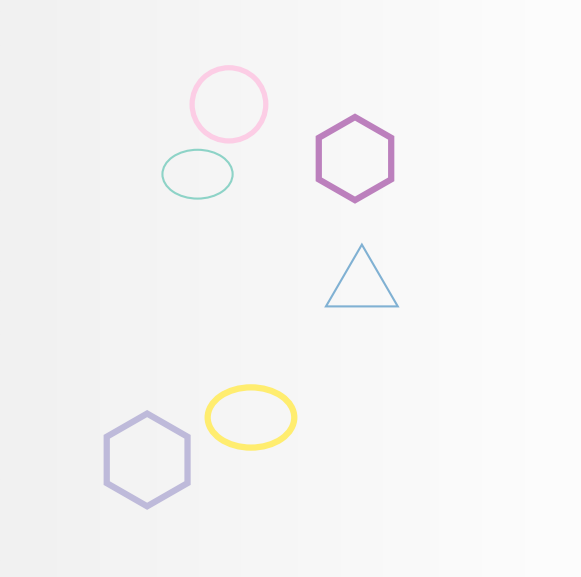[{"shape": "oval", "thickness": 1, "radius": 0.3, "center": [0.34, 0.698]}, {"shape": "hexagon", "thickness": 3, "radius": 0.4, "center": [0.253, 0.203]}, {"shape": "triangle", "thickness": 1, "radius": 0.36, "center": [0.623, 0.504]}, {"shape": "circle", "thickness": 2.5, "radius": 0.32, "center": [0.394, 0.818]}, {"shape": "hexagon", "thickness": 3, "radius": 0.36, "center": [0.611, 0.725]}, {"shape": "oval", "thickness": 3, "radius": 0.37, "center": [0.432, 0.276]}]